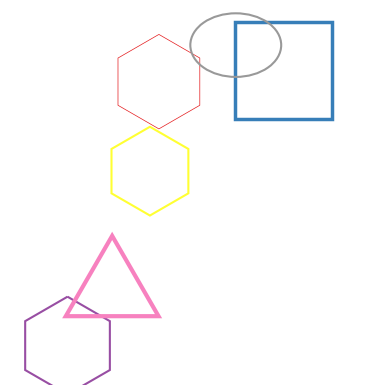[{"shape": "hexagon", "thickness": 0.5, "radius": 0.61, "center": [0.413, 0.788]}, {"shape": "square", "thickness": 2.5, "radius": 0.63, "center": [0.736, 0.818]}, {"shape": "hexagon", "thickness": 1.5, "radius": 0.63, "center": [0.175, 0.102]}, {"shape": "hexagon", "thickness": 1.5, "radius": 0.58, "center": [0.389, 0.555]}, {"shape": "triangle", "thickness": 3, "radius": 0.7, "center": [0.291, 0.248]}, {"shape": "oval", "thickness": 1.5, "radius": 0.59, "center": [0.612, 0.883]}]